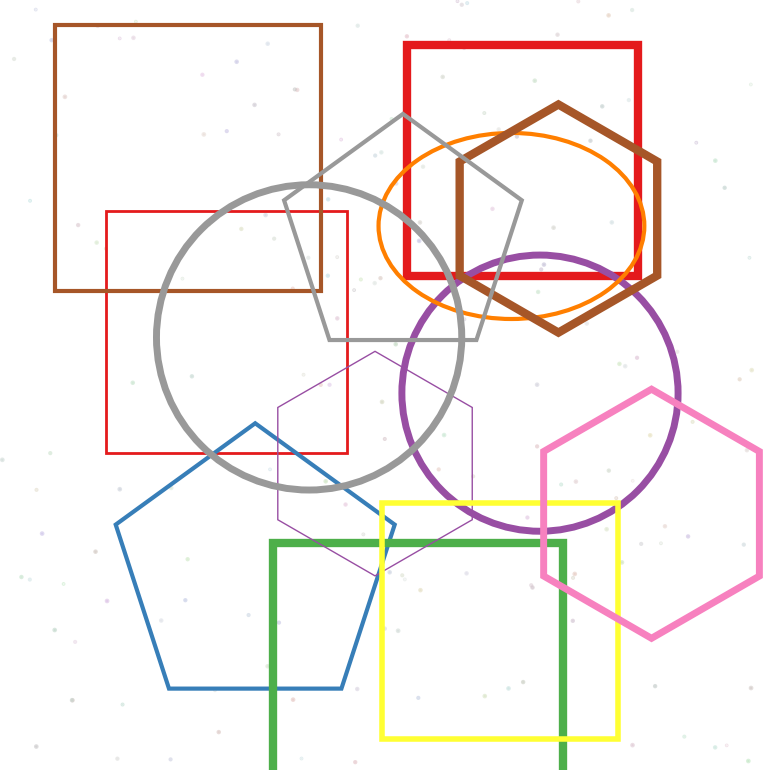[{"shape": "square", "thickness": 1, "radius": 0.78, "center": [0.294, 0.568]}, {"shape": "square", "thickness": 3, "radius": 0.75, "center": [0.679, 0.791]}, {"shape": "pentagon", "thickness": 1.5, "radius": 0.95, "center": [0.331, 0.26]}, {"shape": "square", "thickness": 3, "radius": 0.94, "center": [0.543, 0.107]}, {"shape": "hexagon", "thickness": 0.5, "radius": 0.73, "center": [0.487, 0.398]}, {"shape": "circle", "thickness": 2.5, "radius": 0.9, "center": [0.701, 0.489]}, {"shape": "oval", "thickness": 1.5, "radius": 0.86, "center": [0.664, 0.707]}, {"shape": "square", "thickness": 2, "radius": 0.77, "center": [0.649, 0.193]}, {"shape": "square", "thickness": 1.5, "radius": 0.86, "center": [0.244, 0.795]}, {"shape": "hexagon", "thickness": 3, "radius": 0.74, "center": [0.725, 0.716]}, {"shape": "hexagon", "thickness": 2.5, "radius": 0.81, "center": [0.846, 0.333]}, {"shape": "circle", "thickness": 2.5, "radius": 0.99, "center": [0.401, 0.562]}, {"shape": "pentagon", "thickness": 1.5, "radius": 0.81, "center": [0.523, 0.69]}]